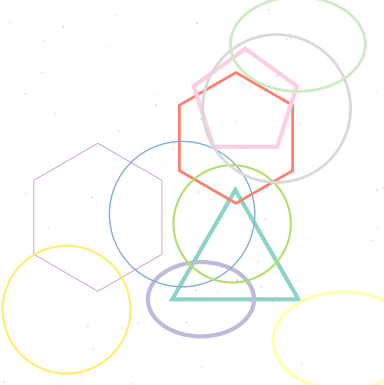[{"shape": "triangle", "thickness": 3, "radius": 0.95, "center": [0.611, 0.317]}, {"shape": "oval", "thickness": 2.5, "radius": 0.91, "center": [0.892, 0.115]}, {"shape": "oval", "thickness": 3, "radius": 0.69, "center": [0.522, 0.223]}, {"shape": "hexagon", "thickness": 2, "radius": 0.85, "center": [0.613, 0.642]}, {"shape": "circle", "thickness": 1, "radius": 0.94, "center": [0.473, 0.444]}, {"shape": "circle", "thickness": 1.5, "radius": 0.76, "center": [0.603, 0.419]}, {"shape": "pentagon", "thickness": 3, "radius": 0.7, "center": [0.637, 0.733]}, {"shape": "circle", "thickness": 2, "radius": 0.96, "center": [0.719, 0.718]}, {"shape": "hexagon", "thickness": 0.5, "radius": 0.96, "center": [0.254, 0.436]}, {"shape": "oval", "thickness": 2, "radius": 0.88, "center": [0.774, 0.885]}, {"shape": "circle", "thickness": 1.5, "radius": 0.83, "center": [0.173, 0.196]}]